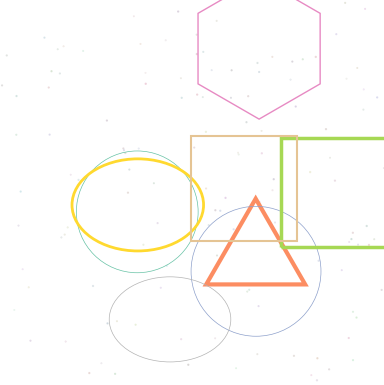[{"shape": "circle", "thickness": 0.5, "radius": 0.79, "center": [0.356, 0.45]}, {"shape": "triangle", "thickness": 3, "radius": 0.74, "center": [0.664, 0.335]}, {"shape": "circle", "thickness": 0.5, "radius": 0.84, "center": [0.665, 0.295]}, {"shape": "hexagon", "thickness": 1, "radius": 0.92, "center": [0.673, 0.874]}, {"shape": "square", "thickness": 2.5, "radius": 0.71, "center": [0.871, 0.499]}, {"shape": "oval", "thickness": 2, "radius": 0.85, "center": [0.358, 0.468]}, {"shape": "square", "thickness": 1.5, "radius": 0.69, "center": [0.634, 0.51]}, {"shape": "oval", "thickness": 0.5, "radius": 0.79, "center": [0.442, 0.17]}]